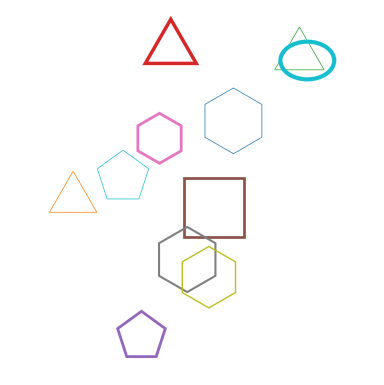[{"shape": "hexagon", "thickness": 0.5, "radius": 0.43, "center": [0.606, 0.686]}, {"shape": "triangle", "thickness": 0.5, "radius": 0.36, "center": [0.19, 0.484]}, {"shape": "triangle", "thickness": 0.5, "radius": 0.37, "center": [0.778, 0.856]}, {"shape": "triangle", "thickness": 2.5, "radius": 0.38, "center": [0.444, 0.873]}, {"shape": "pentagon", "thickness": 2, "radius": 0.33, "center": [0.367, 0.126]}, {"shape": "square", "thickness": 2, "radius": 0.38, "center": [0.556, 0.46]}, {"shape": "hexagon", "thickness": 2, "radius": 0.32, "center": [0.414, 0.641]}, {"shape": "hexagon", "thickness": 1.5, "radius": 0.42, "center": [0.486, 0.326]}, {"shape": "hexagon", "thickness": 1, "radius": 0.4, "center": [0.543, 0.28]}, {"shape": "pentagon", "thickness": 0.5, "radius": 0.35, "center": [0.32, 0.54]}, {"shape": "oval", "thickness": 3, "radius": 0.35, "center": [0.798, 0.843]}]